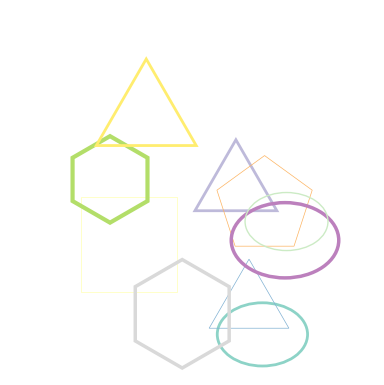[{"shape": "oval", "thickness": 2, "radius": 0.59, "center": [0.682, 0.131]}, {"shape": "square", "thickness": 0.5, "radius": 0.62, "center": [0.334, 0.365]}, {"shape": "triangle", "thickness": 2, "radius": 0.61, "center": [0.613, 0.514]}, {"shape": "triangle", "thickness": 0.5, "radius": 0.6, "center": [0.647, 0.207]}, {"shape": "pentagon", "thickness": 0.5, "radius": 0.65, "center": [0.687, 0.466]}, {"shape": "hexagon", "thickness": 3, "radius": 0.56, "center": [0.286, 0.534]}, {"shape": "hexagon", "thickness": 2.5, "radius": 0.7, "center": [0.473, 0.185]}, {"shape": "oval", "thickness": 2.5, "radius": 0.7, "center": [0.74, 0.376]}, {"shape": "oval", "thickness": 1, "radius": 0.54, "center": [0.744, 0.425]}, {"shape": "triangle", "thickness": 2, "radius": 0.75, "center": [0.38, 0.697]}]